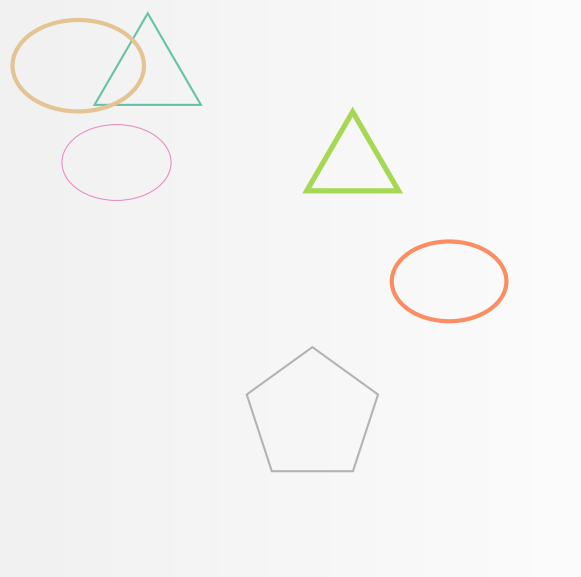[{"shape": "triangle", "thickness": 1, "radius": 0.53, "center": [0.254, 0.87]}, {"shape": "oval", "thickness": 2, "radius": 0.49, "center": [0.773, 0.512]}, {"shape": "oval", "thickness": 0.5, "radius": 0.47, "center": [0.2, 0.718]}, {"shape": "triangle", "thickness": 2.5, "radius": 0.46, "center": [0.607, 0.714]}, {"shape": "oval", "thickness": 2, "radius": 0.57, "center": [0.135, 0.885]}, {"shape": "pentagon", "thickness": 1, "radius": 0.59, "center": [0.537, 0.279]}]